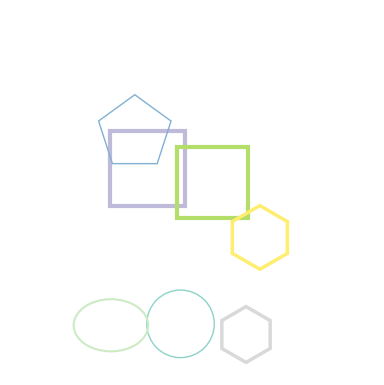[{"shape": "circle", "thickness": 1, "radius": 0.44, "center": [0.469, 0.159]}, {"shape": "square", "thickness": 3, "radius": 0.49, "center": [0.384, 0.561]}, {"shape": "pentagon", "thickness": 1, "radius": 0.49, "center": [0.35, 0.655]}, {"shape": "square", "thickness": 3, "radius": 0.46, "center": [0.553, 0.526]}, {"shape": "hexagon", "thickness": 2.5, "radius": 0.36, "center": [0.639, 0.131]}, {"shape": "oval", "thickness": 1.5, "radius": 0.48, "center": [0.288, 0.155]}, {"shape": "hexagon", "thickness": 2.5, "radius": 0.41, "center": [0.675, 0.383]}]